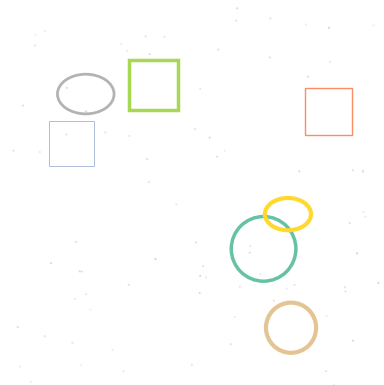[{"shape": "circle", "thickness": 2.5, "radius": 0.42, "center": [0.685, 0.354]}, {"shape": "square", "thickness": 1, "radius": 0.3, "center": [0.852, 0.711]}, {"shape": "square", "thickness": 0.5, "radius": 0.29, "center": [0.186, 0.627]}, {"shape": "square", "thickness": 2.5, "radius": 0.32, "center": [0.398, 0.779]}, {"shape": "oval", "thickness": 3, "radius": 0.3, "center": [0.748, 0.444]}, {"shape": "circle", "thickness": 3, "radius": 0.33, "center": [0.756, 0.149]}, {"shape": "oval", "thickness": 2, "radius": 0.37, "center": [0.223, 0.756]}]